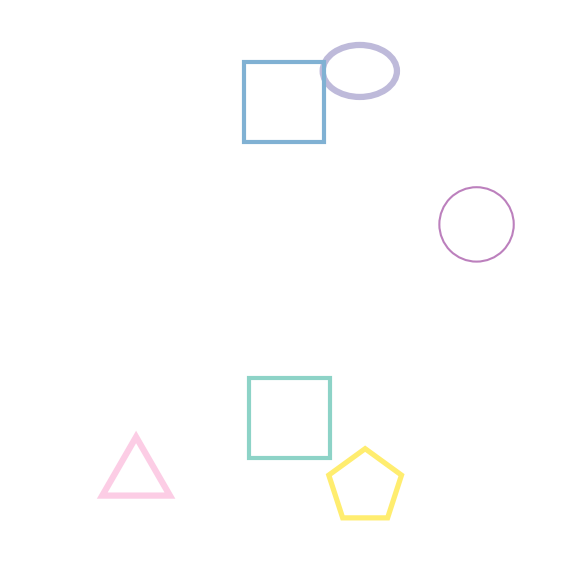[{"shape": "square", "thickness": 2, "radius": 0.35, "center": [0.502, 0.275]}, {"shape": "oval", "thickness": 3, "radius": 0.32, "center": [0.623, 0.876]}, {"shape": "square", "thickness": 2, "radius": 0.35, "center": [0.491, 0.823]}, {"shape": "triangle", "thickness": 3, "radius": 0.34, "center": [0.236, 0.175]}, {"shape": "circle", "thickness": 1, "radius": 0.32, "center": [0.825, 0.611]}, {"shape": "pentagon", "thickness": 2.5, "radius": 0.33, "center": [0.632, 0.156]}]